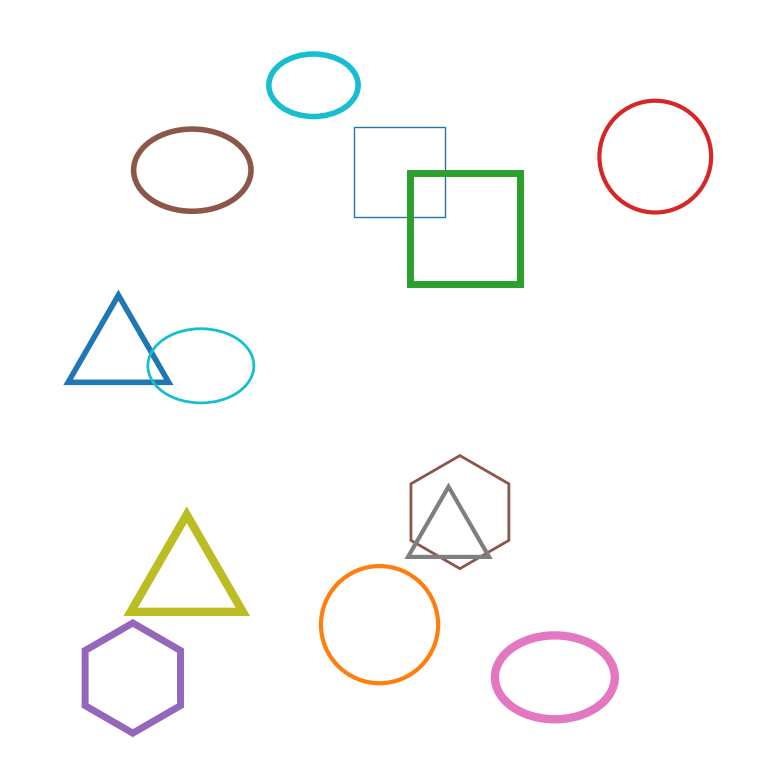[{"shape": "square", "thickness": 0.5, "radius": 0.29, "center": [0.519, 0.776]}, {"shape": "triangle", "thickness": 2, "radius": 0.38, "center": [0.154, 0.541]}, {"shape": "circle", "thickness": 1.5, "radius": 0.38, "center": [0.493, 0.189]}, {"shape": "square", "thickness": 2.5, "radius": 0.36, "center": [0.604, 0.703]}, {"shape": "circle", "thickness": 1.5, "radius": 0.36, "center": [0.851, 0.797]}, {"shape": "hexagon", "thickness": 2.5, "radius": 0.36, "center": [0.172, 0.119]}, {"shape": "hexagon", "thickness": 1, "radius": 0.37, "center": [0.597, 0.335]}, {"shape": "oval", "thickness": 2, "radius": 0.38, "center": [0.25, 0.779]}, {"shape": "oval", "thickness": 3, "radius": 0.39, "center": [0.721, 0.12]}, {"shape": "triangle", "thickness": 1.5, "radius": 0.3, "center": [0.583, 0.307]}, {"shape": "triangle", "thickness": 3, "radius": 0.42, "center": [0.243, 0.247]}, {"shape": "oval", "thickness": 1, "radius": 0.34, "center": [0.261, 0.525]}, {"shape": "oval", "thickness": 2, "radius": 0.29, "center": [0.407, 0.889]}]